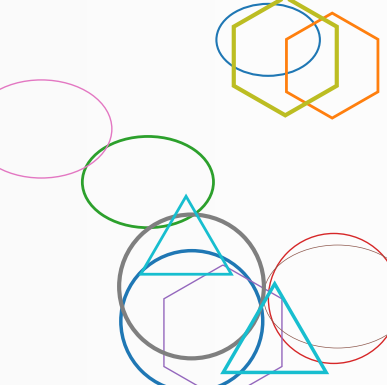[{"shape": "oval", "thickness": 1.5, "radius": 0.67, "center": [0.692, 0.897]}, {"shape": "circle", "thickness": 2.5, "radius": 0.92, "center": [0.495, 0.166]}, {"shape": "hexagon", "thickness": 2, "radius": 0.68, "center": [0.857, 0.83]}, {"shape": "oval", "thickness": 2, "radius": 0.85, "center": [0.382, 0.527]}, {"shape": "circle", "thickness": 1, "radius": 0.84, "center": [0.861, 0.225]}, {"shape": "hexagon", "thickness": 1, "radius": 0.88, "center": [0.575, 0.136]}, {"shape": "oval", "thickness": 0.5, "radius": 0.96, "center": [0.871, 0.23]}, {"shape": "oval", "thickness": 1, "radius": 0.91, "center": [0.107, 0.665]}, {"shape": "circle", "thickness": 3, "radius": 0.93, "center": [0.494, 0.256]}, {"shape": "hexagon", "thickness": 3, "radius": 0.77, "center": [0.736, 0.854]}, {"shape": "triangle", "thickness": 2.5, "radius": 0.77, "center": [0.709, 0.109]}, {"shape": "triangle", "thickness": 2, "radius": 0.67, "center": [0.48, 0.355]}]